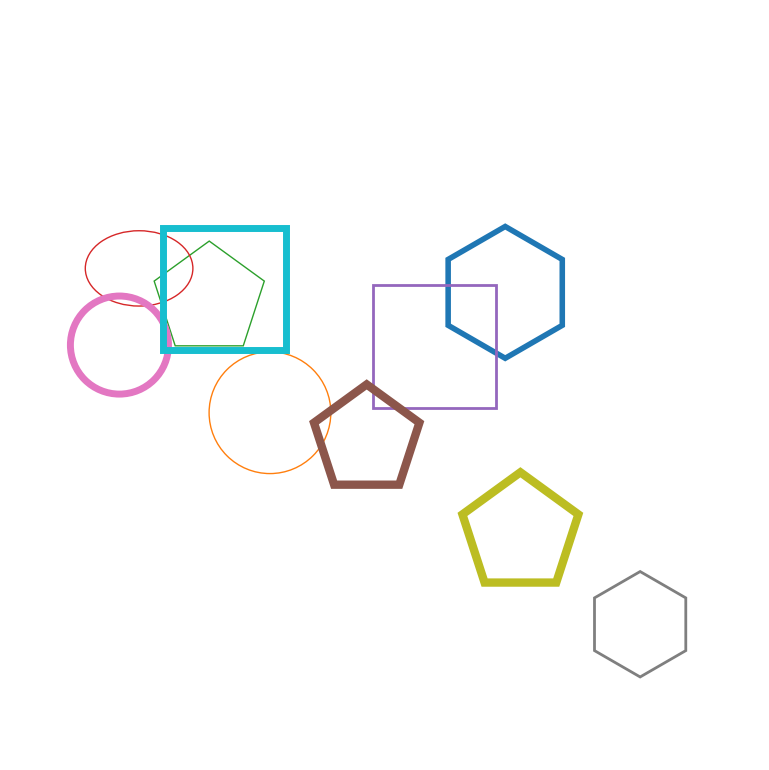[{"shape": "hexagon", "thickness": 2, "radius": 0.43, "center": [0.656, 0.62]}, {"shape": "circle", "thickness": 0.5, "radius": 0.4, "center": [0.351, 0.464]}, {"shape": "pentagon", "thickness": 0.5, "radius": 0.38, "center": [0.272, 0.612]}, {"shape": "oval", "thickness": 0.5, "radius": 0.35, "center": [0.181, 0.651]}, {"shape": "square", "thickness": 1, "radius": 0.4, "center": [0.564, 0.55]}, {"shape": "pentagon", "thickness": 3, "radius": 0.36, "center": [0.476, 0.429]}, {"shape": "circle", "thickness": 2.5, "radius": 0.32, "center": [0.155, 0.552]}, {"shape": "hexagon", "thickness": 1, "radius": 0.34, "center": [0.831, 0.189]}, {"shape": "pentagon", "thickness": 3, "radius": 0.4, "center": [0.676, 0.307]}, {"shape": "square", "thickness": 2.5, "radius": 0.4, "center": [0.292, 0.624]}]